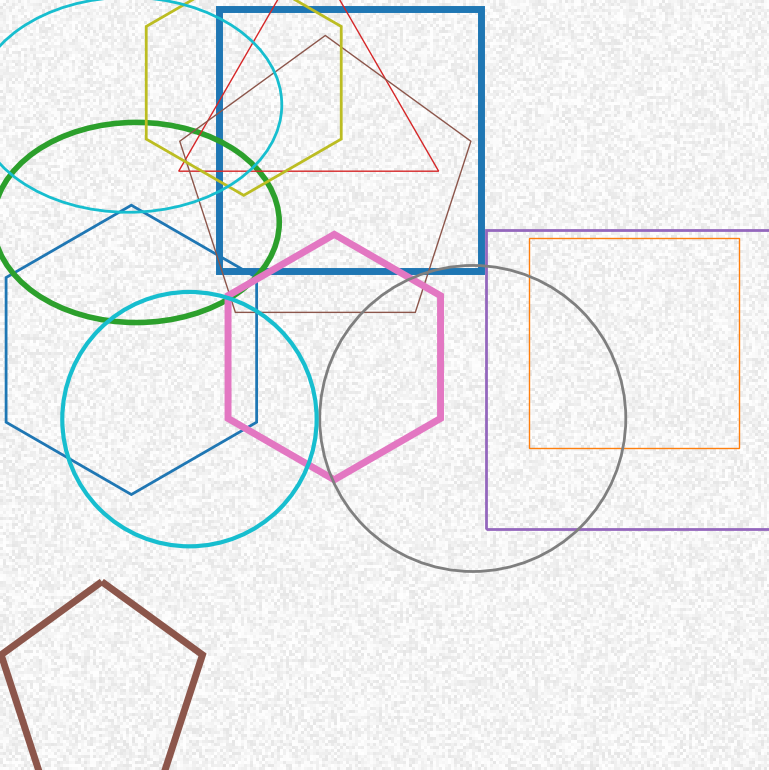[{"shape": "square", "thickness": 2.5, "radius": 0.85, "center": [0.455, 0.818]}, {"shape": "hexagon", "thickness": 1, "radius": 0.94, "center": [0.171, 0.546]}, {"shape": "square", "thickness": 0.5, "radius": 0.68, "center": [0.823, 0.555]}, {"shape": "oval", "thickness": 2, "radius": 0.93, "center": [0.177, 0.711]}, {"shape": "triangle", "thickness": 0.5, "radius": 0.97, "center": [0.401, 0.875]}, {"shape": "square", "thickness": 1, "radius": 0.97, "center": [0.825, 0.507]}, {"shape": "pentagon", "thickness": 2.5, "radius": 0.69, "center": [0.132, 0.107]}, {"shape": "pentagon", "thickness": 0.5, "radius": 0.99, "center": [0.423, 0.755]}, {"shape": "hexagon", "thickness": 2.5, "radius": 0.8, "center": [0.434, 0.536]}, {"shape": "circle", "thickness": 1, "radius": 0.99, "center": [0.614, 0.457]}, {"shape": "hexagon", "thickness": 1, "radius": 0.73, "center": [0.317, 0.893]}, {"shape": "oval", "thickness": 1, "radius": 1.0, "center": [0.167, 0.864]}, {"shape": "circle", "thickness": 1.5, "radius": 0.83, "center": [0.246, 0.456]}]